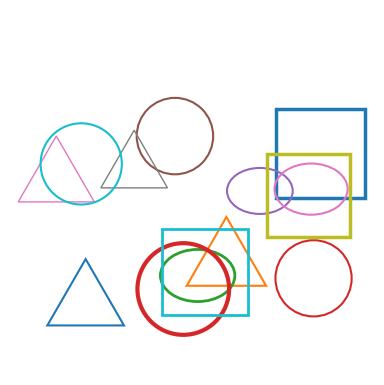[{"shape": "square", "thickness": 2.5, "radius": 0.58, "center": [0.832, 0.6]}, {"shape": "triangle", "thickness": 1.5, "radius": 0.57, "center": [0.222, 0.212]}, {"shape": "triangle", "thickness": 1.5, "radius": 0.6, "center": [0.588, 0.317]}, {"shape": "oval", "thickness": 2, "radius": 0.48, "center": [0.513, 0.284]}, {"shape": "circle", "thickness": 3, "radius": 0.6, "center": [0.476, 0.249]}, {"shape": "circle", "thickness": 1.5, "radius": 0.49, "center": [0.814, 0.277]}, {"shape": "oval", "thickness": 1.5, "radius": 0.43, "center": [0.675, 0.504]}, {"shape": "circle", "thickness": 1.5, "radius": 0.5, "center": [0.454, 0.647]}, {"shape": "oval", "thickness": 1.5, "radius": 0.47, "center": [0.808, 0.509]}, {"shape": "triangle", "thickness": 1, "radius": 0.57, "center": [0.146, 0.533]}, {"shape": "triangle", "thickness": 1, "radius": 0.5, "center": [0.348, 0.562]}, {"shape": "square", "thickness": 2.5, "radius": 0.54, "center": [0.802, 0.491]}, {"shape": "circle", "thickness": 1.5, "radius": 0.53, "center": [0.211, 0.574]}, {"shape": "square", "thickness": 2, "radius": 0.56, "center": [0.532, 0.294]}]